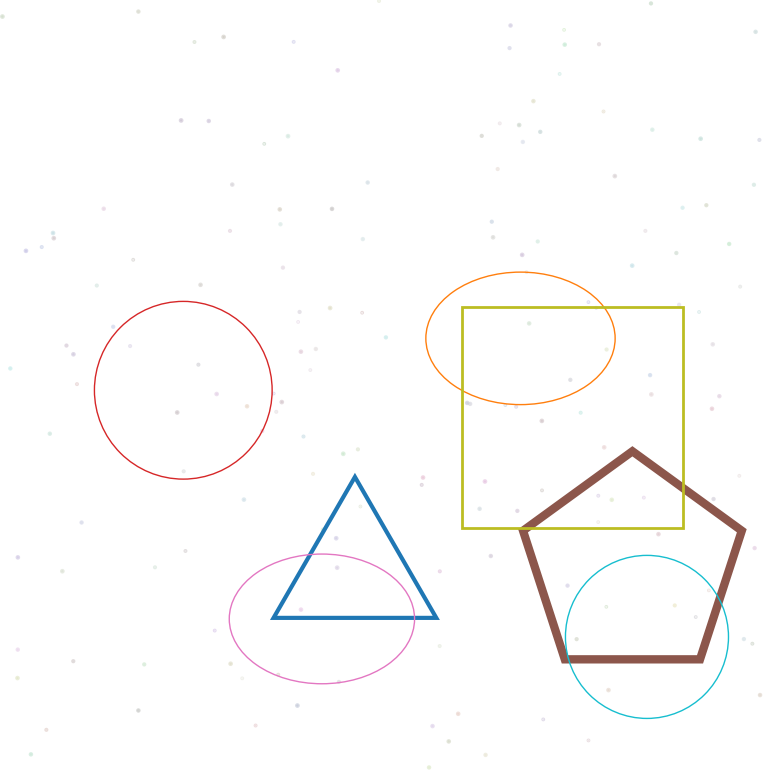[{"shape": "triangle", "thickness": 1.5, "radius": 0.61, "center": [0.461, 0.259]}, {"shape": "oval", "thickness": 0.5, "radius": 0.61, "center": [0.676, 0.561]}, {"shape": "circle", "thickness": 0.5, "radius": 0.58, "center": [0.238, 0.493]}, {"shape": "pentagon", "thickness": 3, "radius": 0.75, "center": [0.821, 0.265]}, {"shape": "oval", "thickness": 0.5, "radius": 0.6, "center": [0.418, 0.196]}, {"shape": "square", "thickness": 1, "radius": 0.72, "center": [0.743, 0.457]}, {"shape": "circle", "thickness": 0.5, "radius": 0.53, "center": [0.84, 0.173]}]